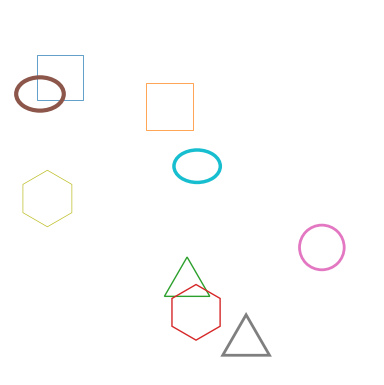[{"shape": "square", "thickness": 0.5, "radius": 0.29, "center": [0.156, 0.798]}, {"shape": "square", "thickness": 0.5, "radius": 0.3, "center": [0.441, 0.724]}, {"shape": "triangle", "thickness": 1, "radius": 0.34, "center": [0.486, 0.264]}, {"shape": "hexagon", "thickness": 1, "radius": 0.36, "center": [0.509, 0.189]}, {"shape": "oval", "thickness": 3, "radius": 0.31, "center": [0.104, 0.756]}, {"shape": "circle", "thickness": 2, "radius": 0.29, "center": [0.836, 0.357]}, {"shape": "triangle", "thickness": 2, "radius": 0.35, "center": [0.639, 0.112]}, {"shape": "hexagon", "thickness": 0.5, "radius": 0.37, "center": [0.123, 0.484]}, {"shape": "oval", "thickness": 2.5, "radius": 0.3, "center": [0.512, 0.568]}]